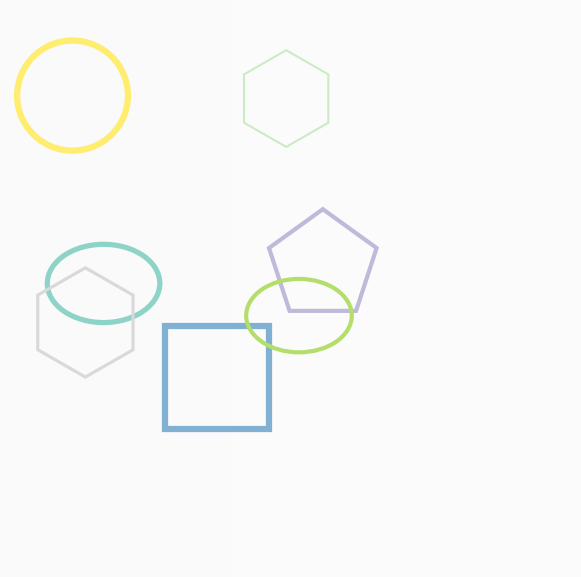[{"shape": "oval", "thickness": 2.5, "radius": 0.48, "center": [0.178, 0.508]}, {"shape": "pentagon", "thickness": 2, "radius": 0.49, "center": [0.555, 0.54]}, {"shape": "square", "thickness": 3, "radius": 0.44, "center": [0.373, 0.346]}, {"shape": "oval", "thickness": 2, "radius": 0.45, "center": [0.514, 0.453]}, {"shape": "hexagon", "thickness": 1.5, "radius": 0.47, "center": [0.147, 0.441]}, {"shape": "hexagon", "thickness": 1, "radius": 0.42, "center": [0.492, 0.828]}, {"shape": "circle", "thickness": 3, "radius": 0.48, "center": [0.125, 0.834]}]